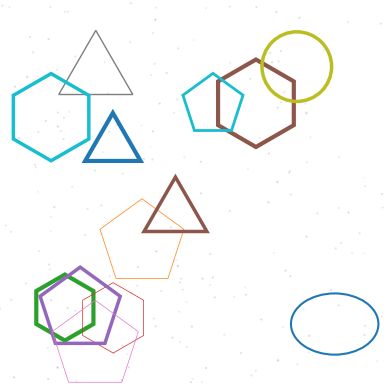[{"shape": "triangle", "thickness": 3, "radius": 0.42, "center": [0.293, 0.624]}, {"shape": "oval", "thickness": 1.5, "radius": 0.57, "center": [0.869, 0.158]}, {"shape": "pentagon", "thickness": 0.5, "radius": 0.57, "center": [0.369, 0.369]}, {"shape": "hexagon", "thickness": 3, "radius": 0.43, "center": [0.168, 0.201]}, {"shape": "hexagon", "thickness": 0.5, "radius": 0.46, "center": [0.294, 0.174]}, {"shape": "pentagon", "thickness": 2.5, "radius": 0.55, "center": [0.208, 0.197]}, {"shape": "hexagon", "thickness": 3, "radius": 0.57, "center": [0.665, 0.732]}, {"shape": "triangle", "thickness": 2.5, "radius": 0.47, "center": [0.456, 0.446]}, {"shape": "pentagon", "thickness": 0.5, "radius": 0.59, "center": [0.247, 0.102]}, {"shape": "triangle", "thickness": 1, "radius": 0.56, "center": [0.249, 0.81]}, {"shape": "circle", "thickness": 2.5, "radius": 0.45, "center": [0.771, 0.827]}, {"shape": "hexagon", "thickness": 2.5, "radius": 0.57, "center": [0.133, 0.696]}, {"shape": "pentagon", "thickness": 2, "radius": 0.41, "center": [0.553, 0.727]}]